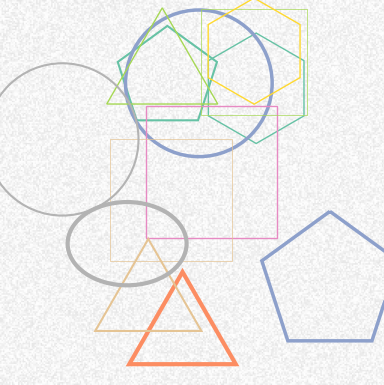[{"shape": "hexagon", "thickness": 1, "radius": 0.72, "center": [0.665, 0.771]}, {"shape": "pentagon", "thickness": 1.5, "radius": 0.68, "center": [0.435, 0.797]}, {"shape": "triangle", "thickness": 3, "radius": 0.8, "center": [0.474, 0.134]}, {"shape": "pentagon", "thickness": 2.5, "radius": 0.93, "center": [0.857, 0.265]}, {"shape": "circle", "thickness": 2.5, "radius": 0.95, "center": [0.516, 0.784]}, {"shape": "square", "thickness": 1, "radius": 0.85, "center": [0.55, 0.553]}, {"shape": "square", "thickness": 0.5, "radius": 0.69, "center": [0.66, 0.839]}, {"shape": "triangle", "thickness": 1, "radius": 0.83, "center": [0.421, 0.813]}, {"shape": "hexagon", "thickness": 1, "radius": 0.69, "center": [0.66, 0.867]}, {"shape": "square", "thickness": 0.5, "radius": 0.79, "center": [0.444, 0.481]}, {"shape": "triangle", "thickness": 1.5, "radius": 0.8, "center": [0.385, 0.22]}, {"shape": "circle", "thickness": 1.5, "radius": 0.99, "center": [0.162, 0.638]}, {"shape": "oval", "thickness": 3, "radius": 0.77, "center": [0.33, 0.367]}]